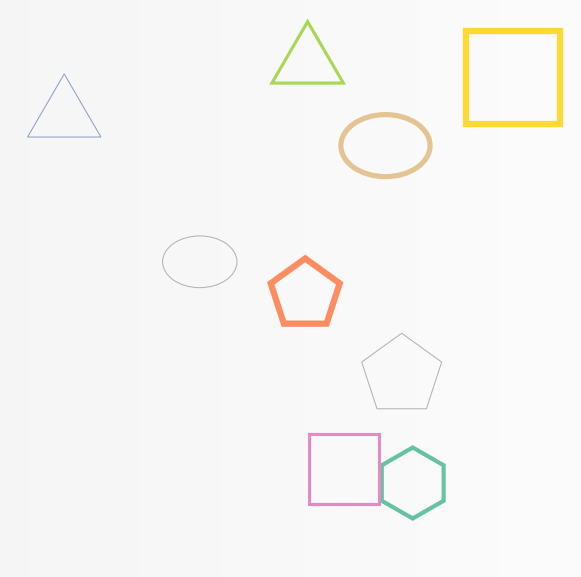[{"shape": "hexagon", "thickness": 2, "radius": 0.31, "center": [0.71, 0.163]}, {"shape": "pentagon", "thickness": 3, "radius": 0.31, "center": [0.525, 0.489]}, {"shape": "triangle", "thickness": 0.5, "radius": 0.36, "center": [0.111, 0.798]}, {"shape": "square", "thickness": 1.5, "radius": 0.3, "center": [0.592, 0.186]}, {"shape": "triangle", "thickness": 1.5, "radius": 0.35, "center": [0.529, 0.891]}, {"shape": "square", "thickness": 3, "radius": 0.4, "center": [0.883, 0.865]}, {"shape": "oval", "thickness": 2.5, "radius": 0.38, "center": [0.663, 0.747]}, {"shape": "pentagon", "thickness": 0.5, "radius": 0.36, "center": [0.691, 0.35]}, {"shape": "oval", "thickness": 0.5, "radius": 0.32, "center": [0.344, 0.546]}]